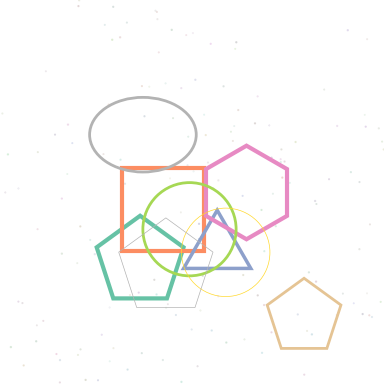[{"shape": "pentagon", "thickness": 3, "radius": 0.59, "center": [0.364, 0.321]}, {"shape": "square", "thickness": 3, "radius": 0.53, "center": [0.423, 0.456]}, {"shape": "triangle", "thickness": 2.5, "radius": 0.5, "center": [0.564, 0.353]}, {"shape": "hexagon", "thickness": 3, "radius": 0.61, "center": [0.64, 0.5]}, {"shape": "circle", "thickness": 2, "radius": 0.61, "center": [0.492, 0.405]}, {"shape": "circle", "thickness": 0.5, "radius": 0.57, "center": [0.586, 0.345]}, {"shape": "pentagon", "thickness": 2, "radius": 0.5, "center": [0.79, 0.177]}, {"shape": "pentagon", "thickness": 0.5, "radius": 0.64, "center": [0.431, 0.305]}, {"shape": "oval", "thickness": 2, "radius": 0.69, "center": [0.371, 0.65]}]